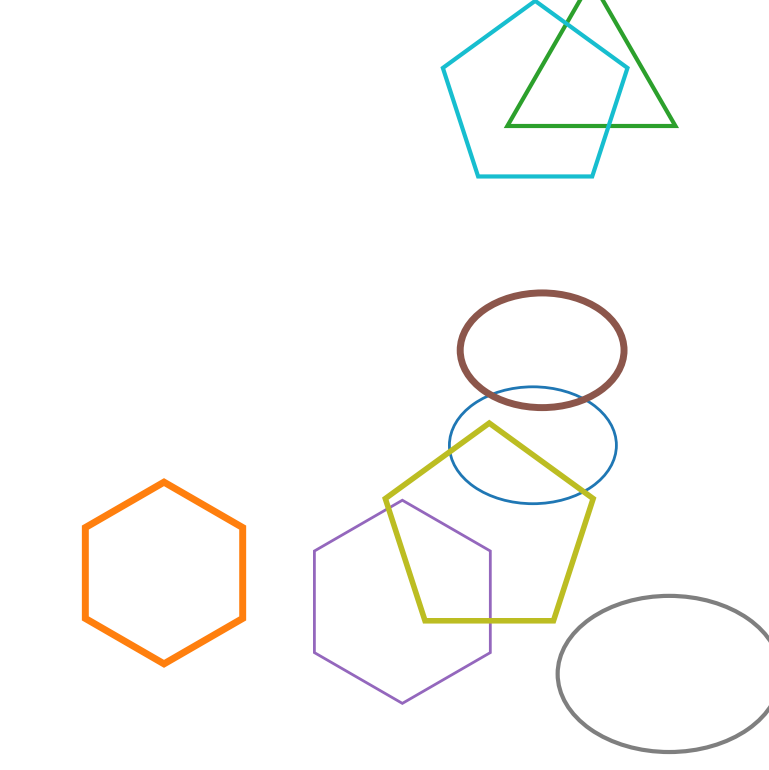[{"shape": "oval", "thickness": 1, "radius": 0.54, "center": [0.692, 0.422]}, {"shape": "hexagon", "thickness": 2.5, "radius": 0.59, "center": [0.213, 0.256]}, {"shape": "triangle", "thickness": 1.5, "radius": 0.63, "center": [0.768, 0.899]}, {"shape": "hexagon", "thickness": 1, "radius": 0.66, "center": [0.523, 0.218]}, {"shape": "oval", "thickness": 2.5, "radius": 0.53, "center": [0.704, 0.545]}, {"shape": "oval", "thickness": 1.5, "radius": 0.72, "center": [0.869, 0.125]}, {"shape": "pentagon", "thickness": 2, "radius": 0.71, "center": [0.635, 0.309]}, {"shape": "pentagon", "thickness": 1.5, "radius": 0.63, "center": [0.695, 0.873]}]